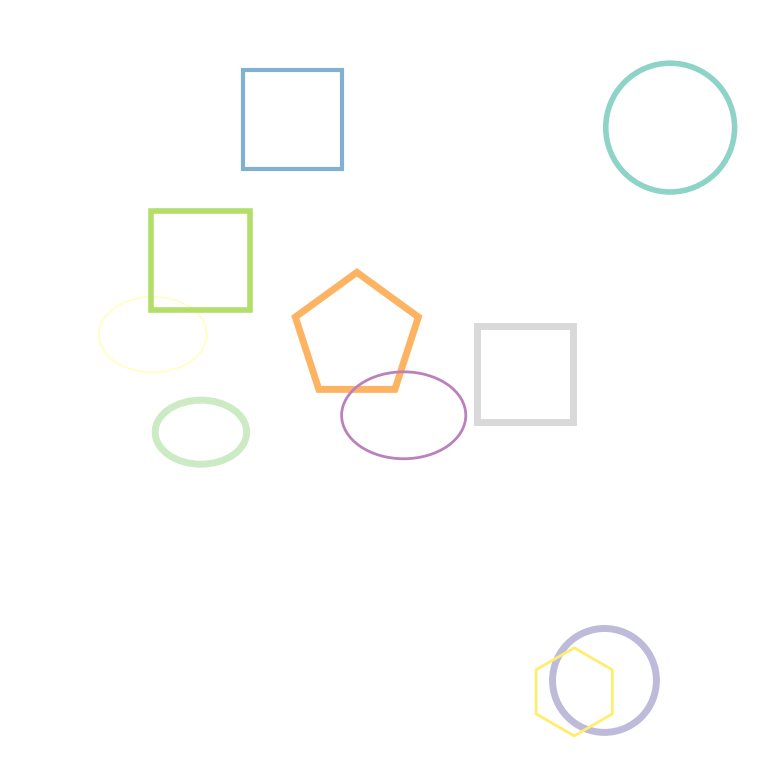[{"shape": "circle", "thickness": 2, "radius": 0.42, "center": [0.87, 0.834]}, {"shape": "oval", "thickness": 0.5, "radius": 0.35, "center": [0.198, 0.565]}, {"shape": "circle", "thickness": 2.5, "radius": 0.34, "center": [0.785, 0.116]}, {"shape": "square", "thickness": 1.5, "radius": 0.32, "center": [0.38, 0.845]}, {"shape": "pentagon", "thickness": 2.5, "radius": 0.42, "center": [0.463, 0.562]}, {"shape": "square", "thickness": 2, "radius": 0.32, "center": [0.261, 0.661]}, {"shape": "square", "thickness": 2.5, "radius": 0.31, "center": [0.682, 0.514]}, {"shape": "oval", "thickness": 1, "radius": 0.4, "center": [0.524, 0.461]}, {"shape": "oval", "thickness": 2.5, "radius": 0.3, "center": [0.261, 0.439]}, {"shape": "hexagon", "thickness": 1, "radius": 0.29, "center": [0.746, 0.102]}]